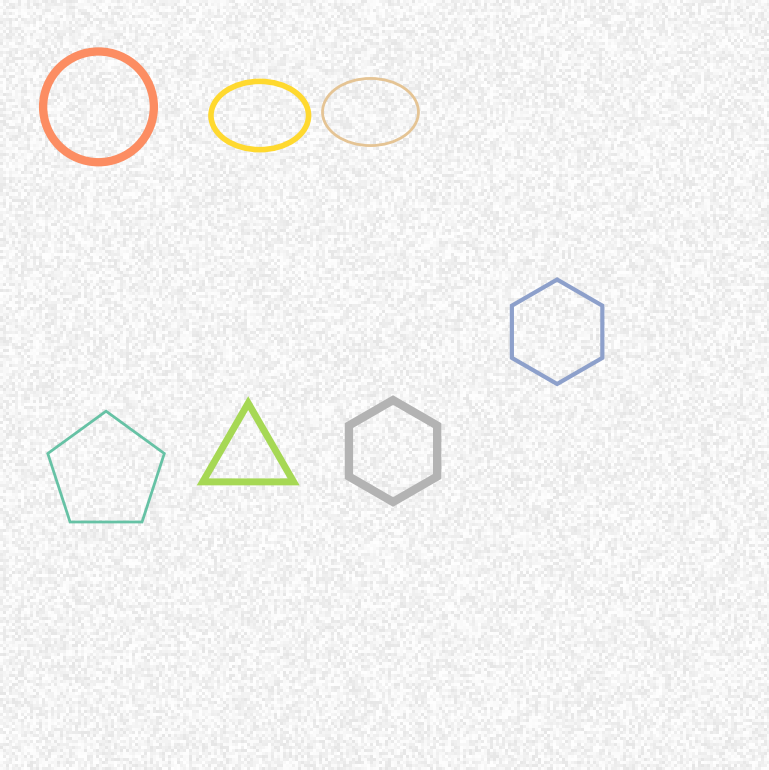[{"shape": "pentagon", "thickness": 1, "radius": 0.4, "center": [0.138, 0.386]}, {"shape": "circle", "thickness": 3, "radius": 0.36, "center": [0.128, 0.861]}, {"shape": "hexagon", "thickness": 1.5, "radius": 0.34, "center": [0.724, 0.569]}, {"shape": "triangle", "thickness": 2.5, "radius": 0.34, "center": [0.322, 0.408]}, {"shape": "oval", "thickness": 2, "radius": 0.32, "center": [0.337, 0.85]}, {"shape": "oval", "thickness": 1, "radius": 0.31, "center": [0.481, 0.855]}, {"shape": "hexagon", "thickness": 3, "radius": 0.33, "center": [0.51, 0.414]}]